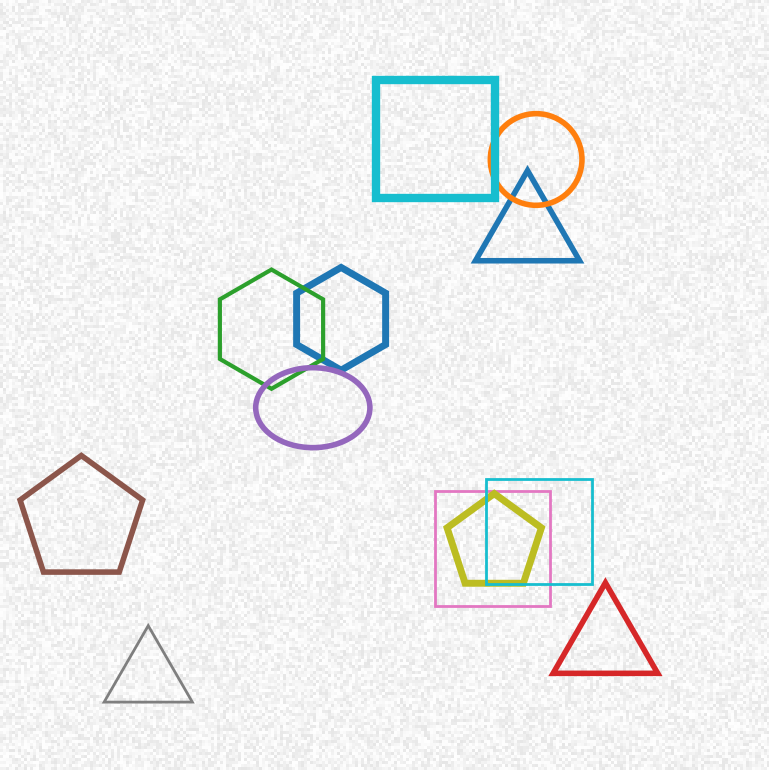[{"shape": "triangle", "thickness": 2, "radius": 0.39, "center": [0.685, 0.7]}, {"shape": "hexagon", "thickness": 2.5, "radius": 0.33, "center": [0.443, 0.586]}, {"shape": "circle", "thickness": 2, "radius": 0.3, "center": [0.696, 0.793]}, {"shape": "hexagon", "thickness": 1.5, "radius": 0.39, "center": [0.353, 0.573]}, {"shape": "triangle", "thickness": 2, "radius": 0.39, "center": [0.786, 0.165]}, {"shape": "oval", "thickness": 2, "radius": 0.37, "center": [0.406, 0.471]}, {"shape": "pentagon", "thickness": 2, "radius": 0.42, "center": [0.106, 0.325]}, {"shape": "square", "thickness": 1, "radius": 0.37, "center": [0.64, 0.287]}, {"shape": "triangle", "thickness": 1, "radius": 0.33, "center": [0.193, 0.121]}, {"shape": "pentagon", "thickness": 2.5, "radius": 0.32, "center": [0.642, 0.295]}, {"shape": "square", "thickness": 1, "radius": 0.34, "center": [0.7, 0.309]}, {"shape": "square", "thickness": 3, "radius": 0.38, "center": [0.566, 0.82]}]